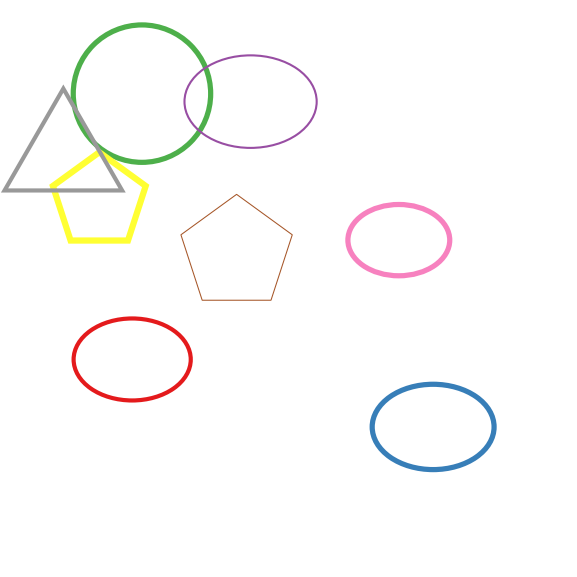[{"shape": "oval", "thickness": 2, "radius": 0.51, "center": [0.229, 0.377]}, {"shape": "oval", "thickness": 2.5, "radius": 0.53, "center": [0.75, 0.26]}, {"shape": "circle", "thickness": 2.5, "radius": 0.59, "center": [0.246, 0.837]}, {"shape": "oval", "thickness": 1, "radius": 0.57, "center": [0.434, 0.823]}, {"shape": "pentagon", "thickness": 3, "radius": 0.42, "center": [0.172, 0.651]}, {"shape": "pentagon", "thickness": 0.5, "radius": 0.51, "center": [0.41, 0.561]}, {"shape": "oval", "thickness": 2.5, "radius": 0.44, "center": [0.691, 0.583]}, {"shape": "triangle", "thickness": 2, "radius": 0.59, "center": [0.11, 0.728]}]